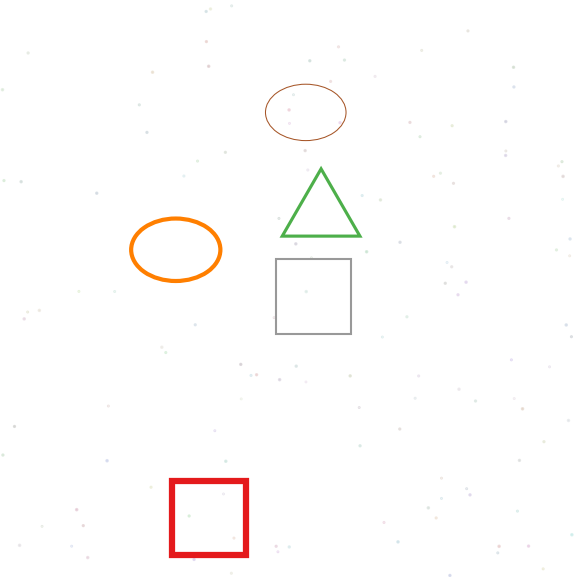[{"shape": "square", "thickness": 3, "radius": 0.32, "center": [0.362, 0.102]}, {"shape": "triangle", "thickness": 1.5, "radius": 0.39, "center": [0.556, 0.629]}, {"shape": "oval", "thickness": 2, "radius": 0.39, "center": [0.304, 0.567]}, {"shape": "oval", "thickness": 0.5, "radius": 0.35, "center": [0.529, 0.804]}, {"shape": "square", "thickness": 1, "radius": 0.33, "center": [0.543, 0.486]}]